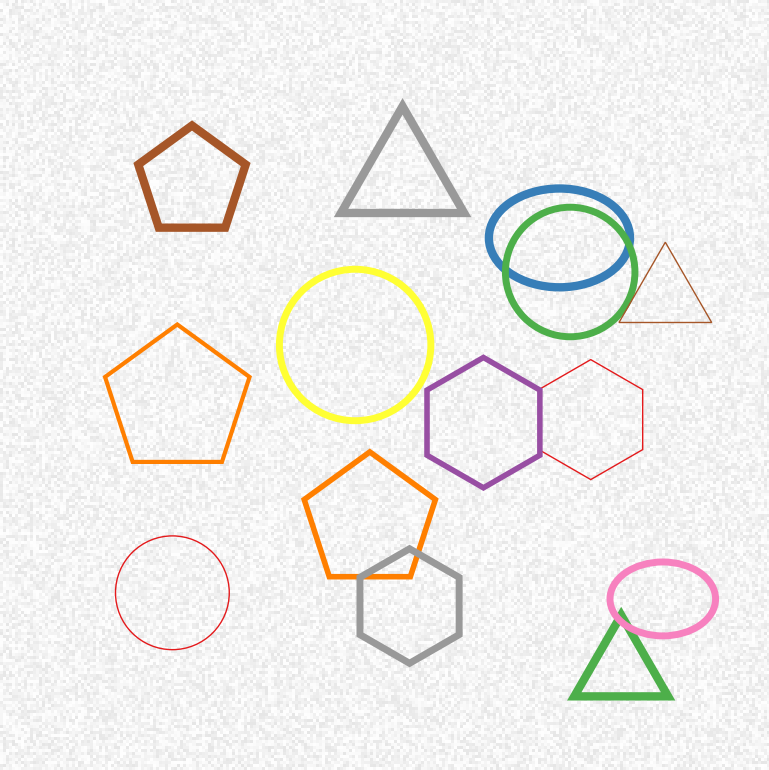[{"shape": "hexagon", "thickness": 0.5, "radius": 0.39, "center": [0.767, 0.455]}, {"shape": "circle", "thickness": 0.5, "radius": 0.37, "center": [0.224, 0.23]}, {"shape": "oval", "thickness": 3, "radius": 0.46, "center": [0.727, 0.691]}, {"shape": "triangle", "thickness": 3, "radius": 0.35, "center": [0.807, 0.131]}, {"shape": "circle", "thickness": 2.5, "radius": 0.42, "center": [0.74, 0.647]}, {"shape": "hexagon", "thickness": 2, "radius": 0.42, "center": [0.628, 0.451]}, {"shape": "pentagon", "thickness": 2, "radius": 0.45, "center": [0.48, 0.324]}, {"shape": "pentagon", "thickness": 1.5, "radius": 0.49, "center": [0.23, 0.48]}, {"shape": "circle", "thickness": 2.5, "radius": 0.49, "center": [0.461, 0.552]}, {"shape": "triangle", "thickness": 0.5, "radius": 0.35, "center": [0.864, 0.616]}, {"shape": "pentagon", "thickness": 3, "radius": 0.37, "center": [0.249, 0.764]}, {"shape": "oval", "thickness": 2.5, "radius": 0.34, "center": [0.861, 0.222]}, {"shape": "hexagon", "thickness": 2.5, "radius": 0.37, "center": [0.532, 0.213]}, {"shape": "triangle", "thickness": 3, "radius": 0.46, "center": [0.523, 0.77]}]